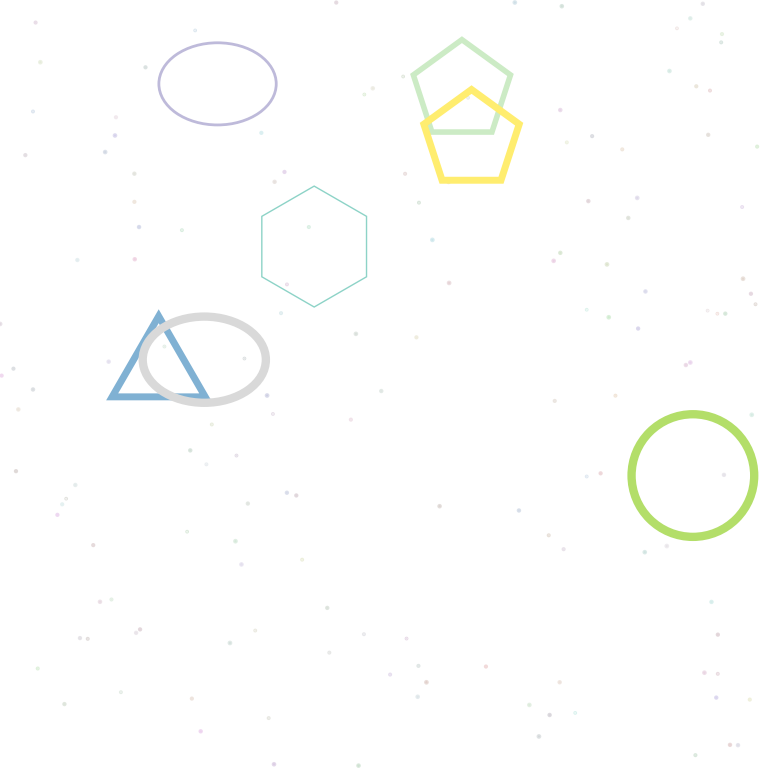[{"shape": "hexagon", "thickness": 0.5, "radius": 0.39, "center": [0.408, 0.68]}, {"shape": "oval", "thickness": 1, "radius": 0.38, "center": [0.283, 0.891]}, {"shape": "triangle", "thickness": 2.5, "radius": 0.35, "center": [0.206, 0.52]}, {"shape": "circle", "thickness": 3, "radius": 0.4, "center": [0.9, 0.382]}, {"shape": "oval", "thickness": 3, "radius": 0.4, "center": [0.265, 0.533]}, {"shape": "pentagon", "thickness": 2, "radius": 0.33, "center": [0.6, 0.882]}, {"shape": "pentagon", "thickness": 2.5, "radius": 0.33, "center": [0.612, 0.819]}]